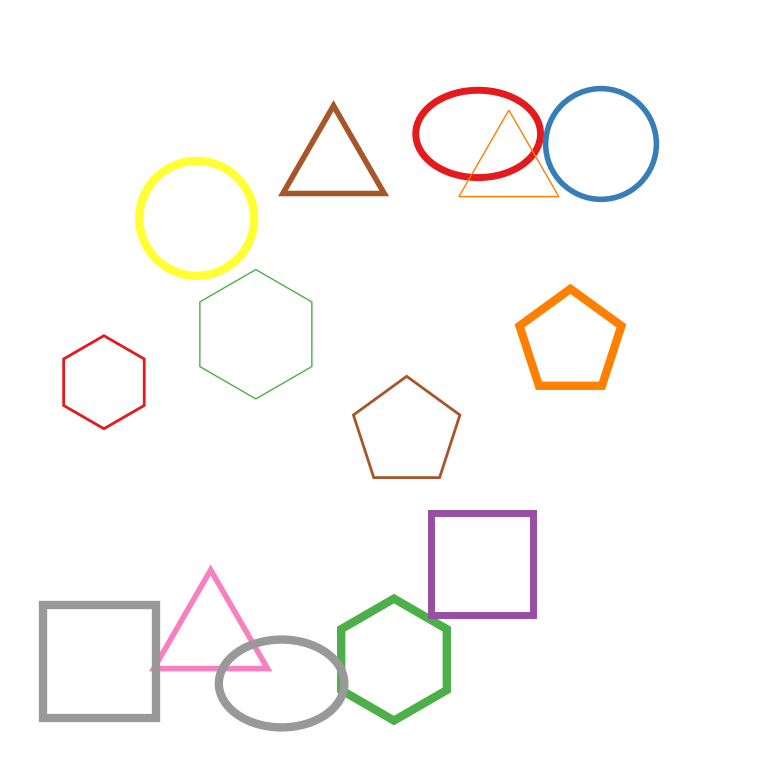[{"shape": "hexagon", "thickness": 1, "radius": 0.3, "center": [0.135, 0.504]}, {"shape": "oval", "thickness": 2.5, "radius": 0.41, "center": [0.621, 0.826]}, {"shape": "circle", "thickness": 2, "radius": 0.36, "center": [0.781, 0.813]}, {"shape": "hexagon", "thickness": 3, "radius": 0.4, "center": [0.512, 0.143]}, {"shape": "hexagon", "thickness": 0.5, "radius": 0.42, "center": [0.332, 0.566]}, {"shape": "square", "thickness": 2.5, "radius": 0.33, "center": [0.626, 0.267]}, {"shape": "triangle", "thickness": 0.5, "radius": 0.37, "center": [0.661, 0.782]}, {"shape": "pentagon", "thickness": 3, "radius": 0.35, "center": [0.741, 0.555]}, {"shape": "circle", "thickness": 3, "radius": 0.37, "center": [0.256, 0.716]}, {"shape": "triangle", "thickness": 2, "radius": 0.38, "center": [0.433, 0.787]}, {"shape": "pentagon", "thickness": 1, "radius": 0.36, "center": [0.528, 0.439]}, {"shape": "triangle", "thickness": 2, "radius": 0.43, "center": [0.274, 0.174]}, {"shape": "square", "thickness": 3, "radius": 0.37, "center": [0.13, 0.141]}, {"shape": "oval", "thickness": 3, "radius": 0.41, "center": [0.366, 0.112]}]